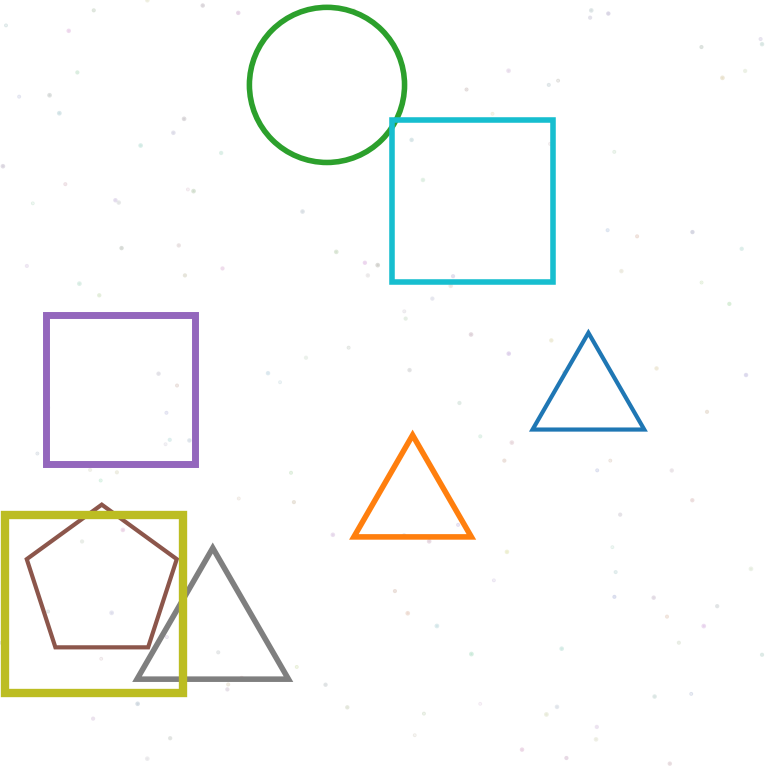[{"shape": "triangle", "thickness": 1.5, "radius": 0.42, "center": [0.764, 0.484]}, {"shape": "triangle", "thickness": 2, "radius": 0.44, "center": [0.536, 0.347]}, {"shape": "circle", "thickness": 2, "radius": 0.5, "center": [0.425, 0.89]}, {"shape": "square", "thickness": 2.5, "radius": 0.48, "center": [0.157, 0.494]}, {"shape": "pentagon", "thickness": 1.5, "radius": 0.51, "center": [0.132, 0.242]}, {"shape": "triangle", "thickness": 2, "radius": 0.57, "center": [0.276, 0.175]}, {"shape": "square", "thickness": 3, "radius": 0.58, "center": [0.122, 0.216]}, {"shape": "square", "thickness": 2, "radius": 0.52, "center": [0.613, 0.739]}]